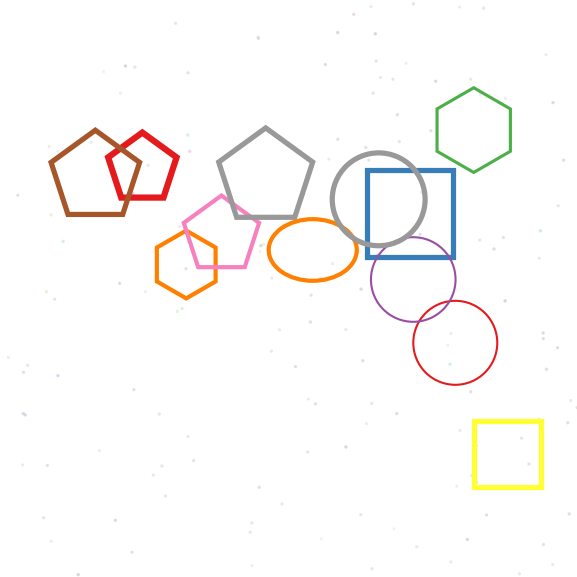[{"shape": "circle", "thickness": 1, "radius": 0.36, "center": [0.788, 0.406]}, {"shape": "pentagon", "thickness": 3, "radius": 0.31, "center": [0.246, 0.707]}, {"shape": "square", "thickness": 2.5, "radius": 0.37, "center": [0.71, 0.629]}, {"shape": "hexagon", "thickness": 1.5, "radius": 0.37, "center": [0.82, 0.774]}, {"shape": "circle", "thickness": 1, "radius": 0.37, "center": [0.716, 0.515]}, {"shape": "hexagon", "thickness": 2, "radius": 0.29, "center": [0.322, 0.541]}, {"shape": "oval", "thickness": 2, "radius": 0.38, "center": [0.542, 0.566]}, {"shape": "square", "thickness": 2.5, "radius": 0.29, "center": [0.879, 0.213]}, {"shape": "pentagon", "thickness": 2.5, "radius": 0.4, "center": [0.165, 0.693]}, {"shape": "pentagon", "thickness": 2, "radius": 0.34, "center": [0.383, 0.592]}, {"shape": "circle", "thickness": 2.5, "radius": 0.4, "center": [0.656, 0.654]}, {"shape": "pentagon", "thickness": 2.5, "radius": 0.43, "center": [0.46, 0.692]}]